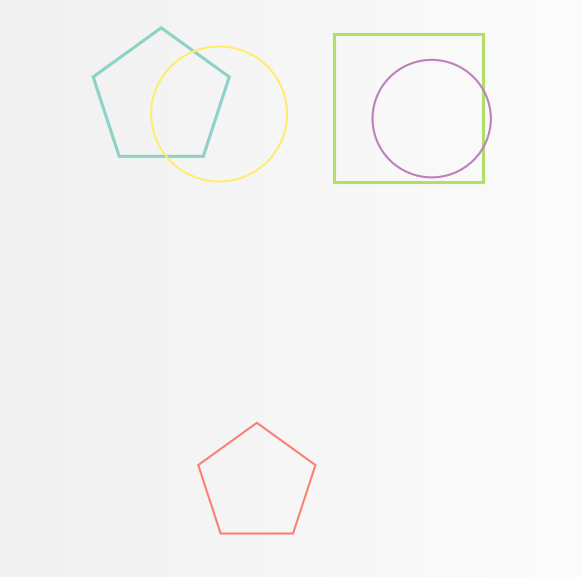[{"shape": "pentagon", "thickness": 1.5, "radius": 0.62, "center": [0.277, 0.828]}, {"shape": "pentagon", "thickness": 1, "radius": 0.53, "center": [0.442, 0.161]}, {"shape": "square", "thickness": 1.5, "radius": 0.64, "center": [0.703, 0.812]}, {"shape": "circle", "thickness": 1, "radius": 0.51, "center": [0.743, 0.794]}, {"shape": "circle", "thickness": 1, "radius": 0.58, "center": [0.377, 0.802]}]